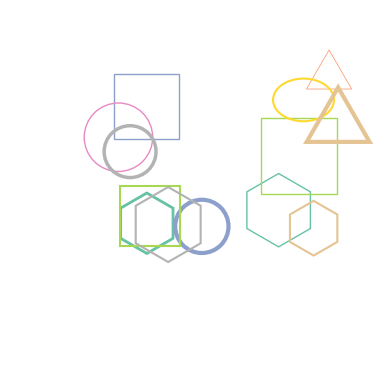[{"shape": "hexagon", "thickness": 2, "radius": 0.39, "center": [0.381, 0.42]}, {"shape": "hexagon", "thickness": 1, "radius": 0.48, "center": [0.724, 0.454]}, {"shape": "triangle", "thickness": 0.5, "radius": 0.34, "center": [0.855, 0.803]}, {"shape": "square", "thickness": 1, "radius": 0.42, "center": [0.381, 0.724]}, {"shape": "circle", "thickness": 3, "radius": 0.35, "center": [0.524, 0.412]}, {"shape": "circle", "thickness": 1, "radius": 0.44, "center": [0.308, 0.644]}, {"shape": "square", "thickness": 1.5, "radius": 0.39, "center": [0.389, 0.439]}, {"shape": "square", "thickness": 1, "radius": 0.49, "center": [0.778, 0.596]}, {"shape": "oval", "thickness": 1.5, "radius": 0.4, "center": [0.788, 0.741]}, {"shape": "hexagon", "thickness": 1.5, "radius": 0.36, "center": [0.815, 0.407]}, {"shape": "triangle", "thickness": 3, "radius": 0.47, "center": [0.878, 0.679]}, {"shape": "circle", "thickness": 2.5, "radius": 0.34, "center": [0.338, 0.606]}, {"shape": "hexagon", "thickness": 1.5, "radius": 0.49, "center": [0.437, 0.417]}]